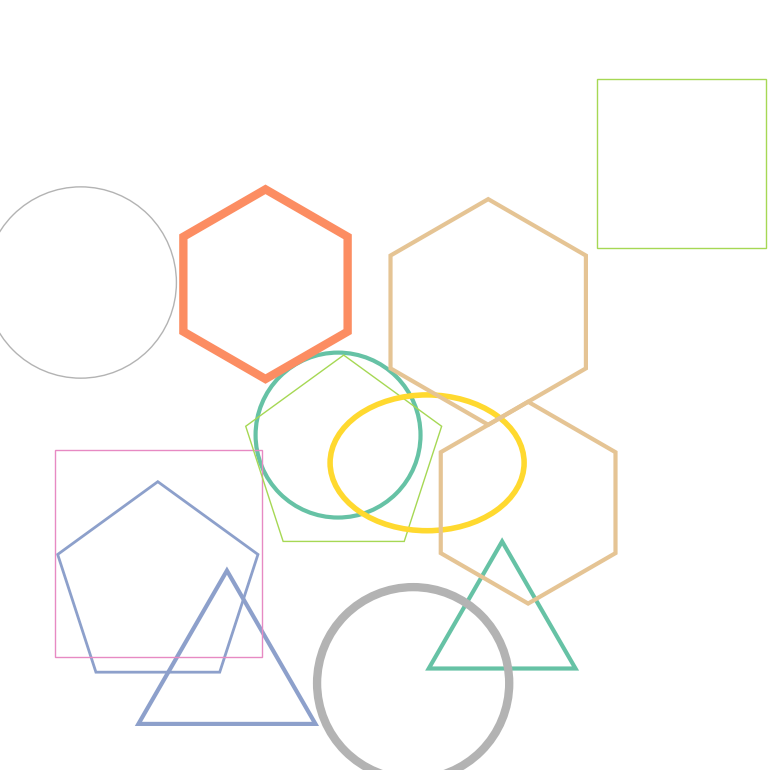[{"shape": "circle", "thickness": 1.5, "radius": 0.54, "center": [0.439, 0.435]}, {"shape": "triangle", "thickness": 1.5, "radius": 0.55, "center": [0.652, 0.187]}, {"shape": "hexagon", "thickness": 3, "radius": 0.62, "center": [0.345, 0.631]}, {"shape": "triangle", "thickness": 1.5, "radius": 0.66, "center": [0.295, 0.126]}, {"shape": "pentagon", "thickness": 1, "radius": 0.68, "center": [0.205, 0.238]}, {"shape": "square", "thickness": 0.5, "radius": 0.67, "center": [0.206, 0.281]}, {"shape": "square", "thickness": 0.5, "radius": 0.55, "center": [0.885, 0.788]}, {"shape": "pentagon", "thickness": 0.5, "radius": 0.67, "center": [0.446, 0.405]}, {"shape": "oval", "thickness": 2, "radius": 0.63, "center": [0.555, 0.399]}, {"shape": "hexagon", "thickness": 1.5, "radius": 0.66, "center": [0.686, 0.347]}, {"shape": "hexagon", "thickness": 1.5, "radius": 0.73, "center": [0.634, 0.595]}, {"shape": "circle", "thickness": 0.5, "radius": 0.62, "center": [0.105, 0.633]}, {"shape": "circle", "thickness": 3, "radius": 0.62, "center": [0.537, 0.113]}]